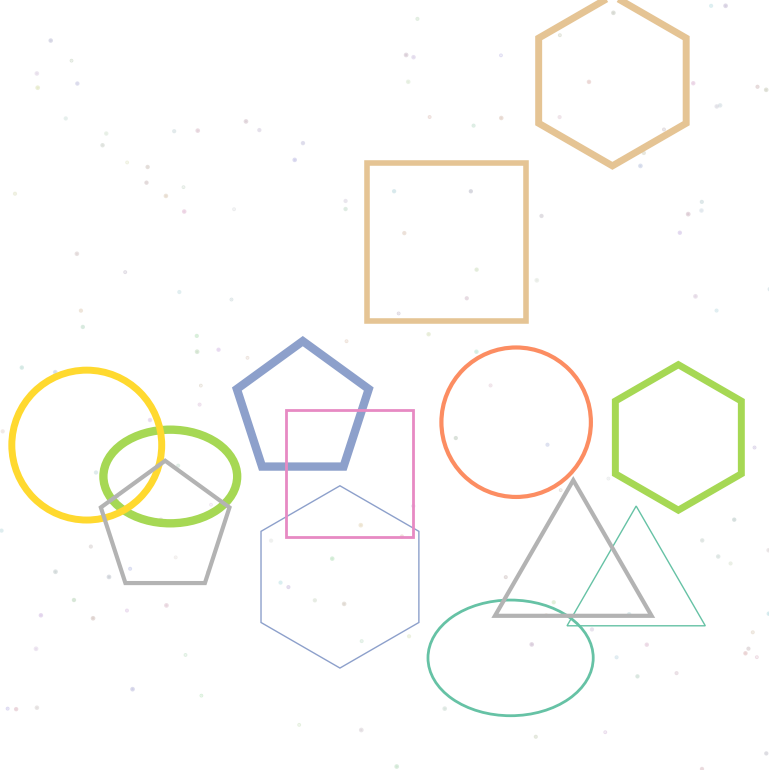[{"shape": "triangle", "thickness": 0.5, "radius": 0.52, "center": [0.826, 0.239]}, {"shape": "oval", "thickness": 1, "radius": 0.54, "center": [0.663, 0.146]}, {"shape": "circle", "thickness": 1.5, "radius": 0.49, "center": [0.67, 0.452]}, {"shape": "hexagon", "thickness": 0.5, "radius": 0.59, "center": [0.441, 0.251]}, {"shape": "pentagon", "thickness": 3, "radius": 0.45, "center": [0.393, 0.467]}, {"shape": "square", "thickness": 1, "radius": 0.41, "center": [0.454, 0.385]}, {"shape": "hexagon", "thickness": 2.5, "radius": 0.47, "center": [0.881, 0.432]}, {"shape": "oval", "thickness": 3, "radius": 0.43, "center": [0.221, 0.381]}, {"shape": "circle", "thickness": 2.5, "radius": 0.49, "center": [0.113, 0.422]}, {"shape": "square", "thickness": 2, "radius": 0.51, "center": [0.58, 0.686]}, {"shape": "hexagon", "thickness": 2.5, "radius": 0.55, "center": [0.795, 0.895]}, {"shape": "pentagon", "thickness": 1.5, "radius": 0.44, "center": [0.214, 0.314]}, {"shape": "triangle", "thickness": 1.5, "radius": 0.59, "center": [0.745, 0.259]}]